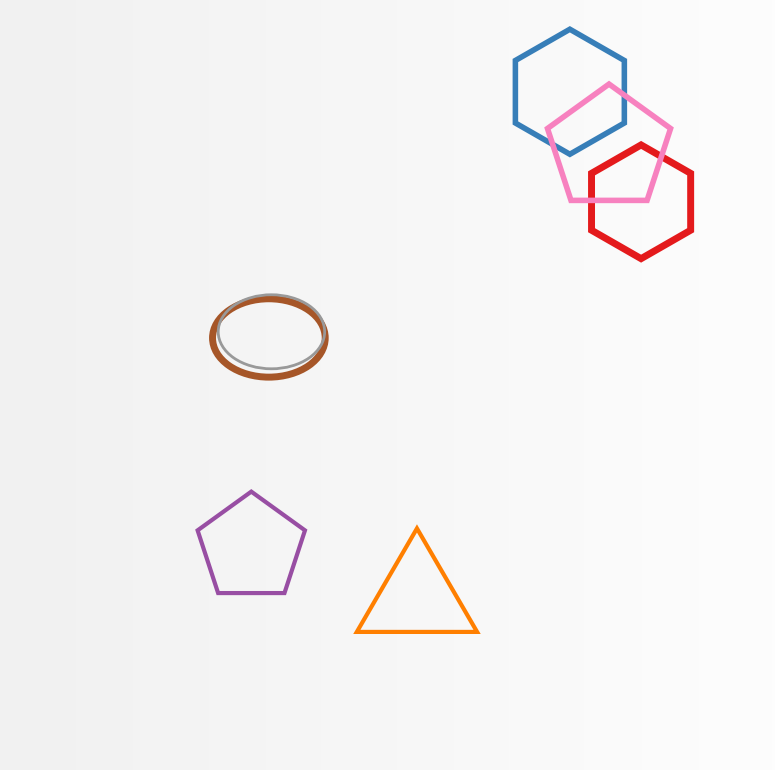[{"shape": "hexagon", "thickness": 2.5, "radius": 0.37, "center": [0.827, 0.738]}, {"shape": "hexagon", "thickness": 2, "radius": 0.41, "center": [0.735, 0.881]}, {"shape": "pentagon", "thickness": 1.5, "radius": 0.36, "center": [0.324, 0.289]}, {"shape": "triangle", "thickness": 1.5, "radius": 0.45, "center": [0.538, 0.224]}, {"shape": "oval", "thickness": 2.5, "radius": 0.36, "center": [0.347, 0.561]}, {"shape": "pentagon", "thickness": 2, "radius": 0.42, "center": [0.786, 0.807]}, {"shape": "oval", "thickness": 1, "radius": 0.34, "center": [0.35, 0.569]}]